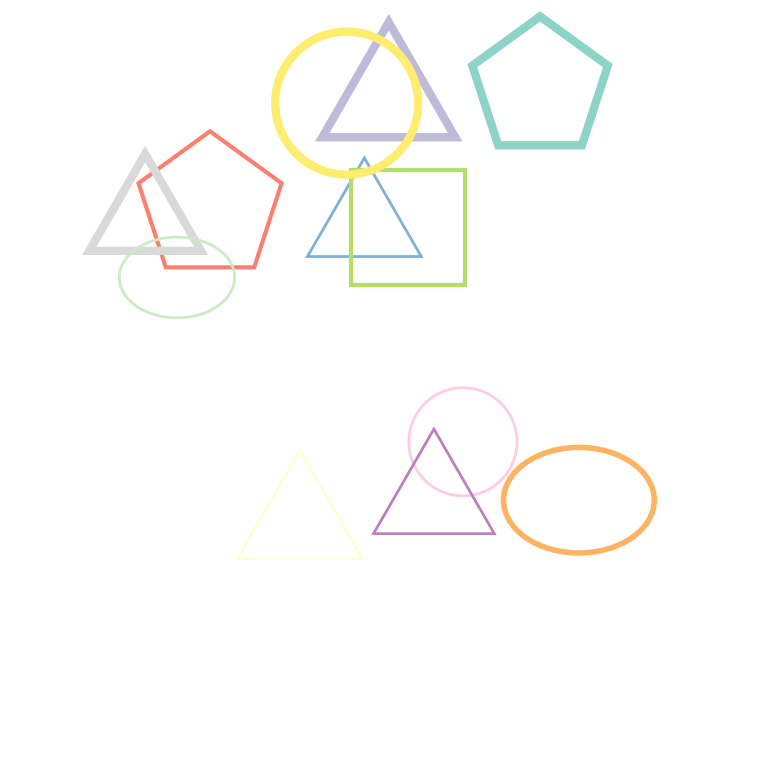[{"shape": "pentagon", "thickness": 3, "radius": 0.46, "center": [0.701, 0.886]}, {"shape": "triangle", "thickness": 0.5, "radius": 0.47, "center": [0.39, 0.321]}, {"shape": "triangle", "thickness": 3, "radius": 0.5, "center": [0.505, 0.872]}, {"shape": "pentagon", "thickness": 1.5, "radius": 0.49, "center": [0.273, 0.732]}, {"shape": "triangle", "thickness": 1, "radius": 0.43, "center": [0.473, 0.71]}, {"shape": "oval", "thickness": 2, "radius": 0.49, "center": [0.752, 0.35]}, {"shape": "square", "thickness": 1.5, "radius": 0.37, "center": [0.53, 0.705]}, {"shape": "circle", "thickness": 1, "radius": 0.35, "center": [0.601, 0.426]}, {"shape": "triangle", "thickness": 3, "radius": 0.42, "center": [0.189, 0.716]}, {"shape": "triangle", "thickness": 1, "radius": 0.45, "center": [0.564, 0.352]}, {"shape": "oval", "thickness": 1, "radius": 0.37, "center": [0.23, 0.64]}, {"shape": "circle", "thickness": 3, "radius": 0.46, "center": [0.45, 0.866]}]